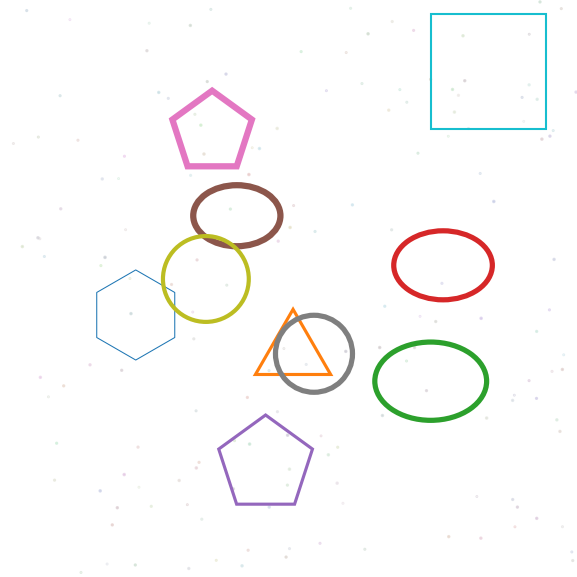[{"shape": "hexagon", "thickness": 0.5, "radius": 0.39, "center": [0.235, 0.454]}, {"shape": "triangle", "thickness": 1.5, "radius": 0.38, "center": [0.507, 0.388]}, {"shape": "oval", "thickness": 2.5, "radius": 0.48, "center": [0.746, 0.339]}, {"shape": "oval", "thickness": 2.5, "radius": 0.43, "center": [0.767, 0.54]}, {"shape": "pentagon", "thickness": 1.5, "radius": 0.43, "center": [0.46, 0.195]}, {"shape": "oval", "thickness": 3, "radius": 0.38, "center": [0.41, 0.626]}, {"shape": "pentagon", "thickness": 3, "radius": 0.36, "center": [0.367, 0.77]}, {"shape": "circle", "thickness": 2.5, "radius": 0.33, "center": [0.544, 0.387]}, {"shape": "circle", "thickness": 2, "radius": 0.37, "center": [0.356, 0.516]}, {"shape": "square", "thickness": 1, "radius": 0.5, "center": [0.846, 0.876]}]